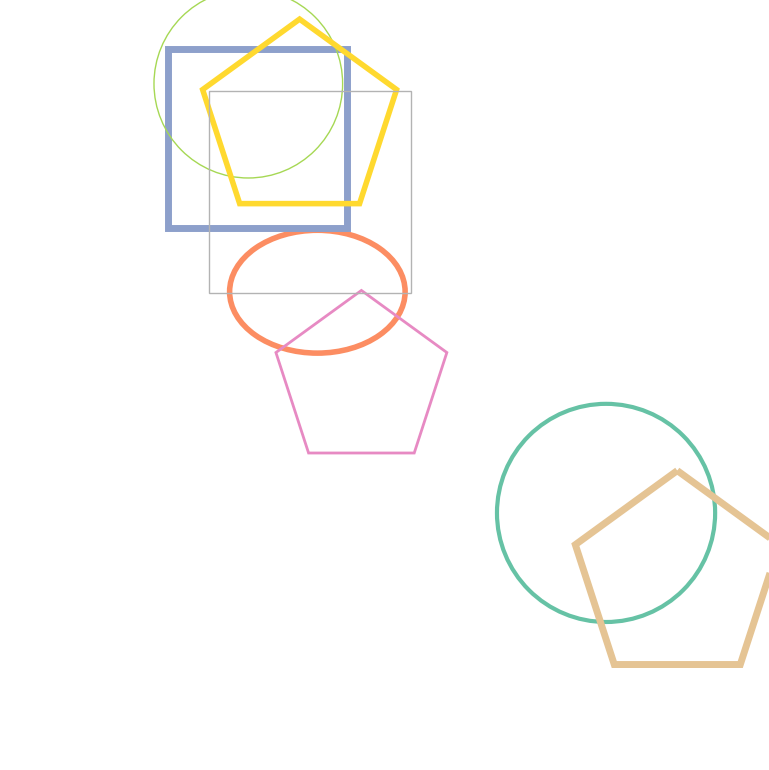[{"shape": "circle", "thickness": 1.5, "radius": 0.71, "center": [0.787, 0.334]}, {"shape": "oval", "thickness": 2, "radius": 0.57, "center": [0.412, 0.621]}, {"shape": "square", "thickness": 2.5, "radius": 0.58, "center": [0.334, 0.82]}, {"shape": "pentagon", "thickness": 1, "radius": 0.58, "center": [0.469, 0.506]}, {"shape": "circle", "thickness": 0.5, "radius": 0.61, "center": [0.322, 0.891]}, {"shape": "pentagon", "thickness": 2, "radius": 0.66, "center": [0.389, 0.843]}, {"shape": "pentagon", "thickness": 2.5, "radius": 0.7, "center": [0.88, 0.25]}, {"shape": "square", "thickness": 0.5, "radius": 0.66, "center": [0.403, 0.751]}]